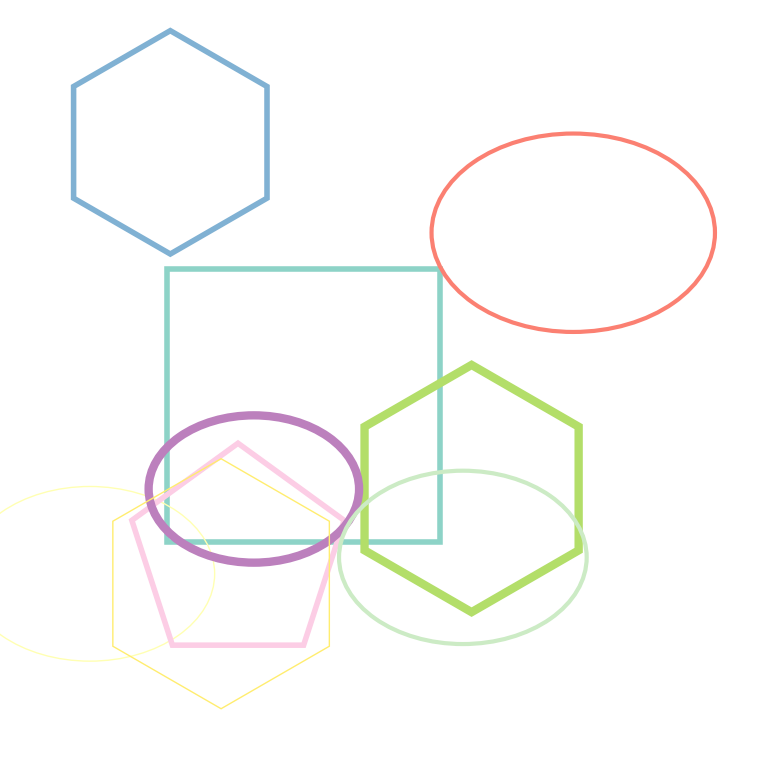[{"shape": "square", "thickness": 2, "radius": 0.89, "center": [0.394, 0.473]}, {"shape": "oval", "thickness": 0.5, "radius": 0.81, "center": [0.117, 0.255]}, {"shape": "oval", "thickness": 1.5, "radius": 0.92, "center": [0.744, 0.698]}, {"shape": "hexagon", "thickness": 2, "radius": 0.73, "center": [0.221, 0.815]}, {"shape": "hexagon", "thickness": 3, "radius": 0.8, "center": [0.612, 0.366]}, {"shape": "pentagon", "thickness": 2, "radius": 0.72, "center": [0.309, 0.279]}, {"shape": "oval", "thickness": 3, "radius": 0.68, "center": [0.33, 0.365]}, {"shape": "oval", "thickness": 1.5, "radius": 0.8, "center": [0.601, 0.276]}, {"shape": "hexagon", "thickness": 0.5, "radius": 0.81, "center": [0.287, 0.242]}]